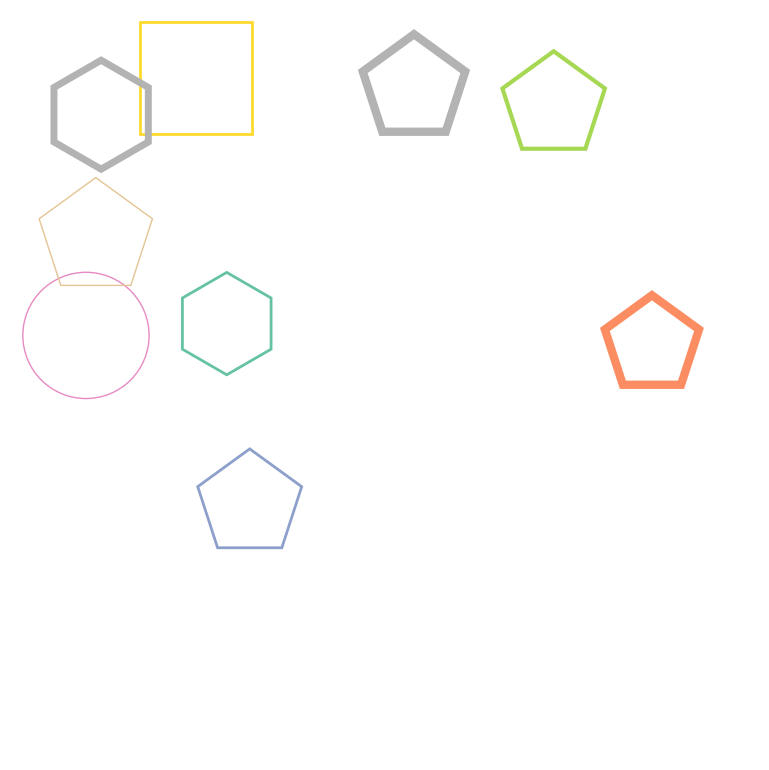[{"shape": "hexagon", "thickness": 1, "radius": 0.33, "center": [0.294, 0.58]}, {"shape": "pentagon", "thickness": 3, "radius": 0.32, "center": [0.847, 0.552]}, {"shape": "pentagon", "thickness": 1, "radius": 0.35, "center": [0.324, 0.346]}, {"shape": "circle", "thickness": 0.5, "radius": 0.41, "center": [0.112, 0.564]}, {"shape": "pentagon", "thickness": 1.5, "radius": 0.35, "center": [0.719, 0.863]}, {"shape": "square", "thickness": 1, "radius": 0.36, "center": [0.254, 0.899]}, {"shape": "pentagon", "thickness": 0.5, "radius": 0.39, "center": [0.124, 0.692]}, {"shape": "pentagon", "thickness": 3, "radius": 0.35, "center": [0.538, 0.886]}, {"shape": "hexagon", "thickness": 2.5, "radius": 0.35, "center": [0.131, 0.851]}]